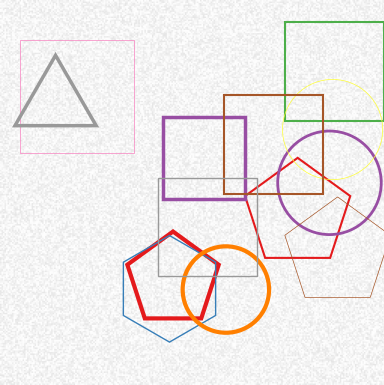[{"shape": "pentagon", "thickness": 1.5, "radius": 0.72, "center": [0.773, 0.446]}, {"shape": "pentagon", "thickness": 3, "radius": 0.62, "center": [0.449, 0.274]}, {"shape": "hexagon", "thickness": 1, "radius": 0.69, "center": [0.44, 0.25]}, {"shape": "square", "thickness": 1.5, "radius": 0.64, "center": [0.869, 0.815]}, {"shape": "square", "thickness": 2.5, "radius": 0.53, "center": [0.529, 0.59]}, {"shape": "circle", "thickness": 2, "radius": 0.67, "center": [0.856, 0.525]}, {"shape": "circle", "thickness": 3, "radius": 0.56, "center": [0.587, 0.248]}, {"shape": "circle", "thickness": 0.5, "radius": 0.65, "center": [0.864, 0.664]}, {"shape": "square", "thickness": 1.5, "radius": 0.64, "center": [0.711, 0.625]}, {"shape": "pentagon", "thickness": 0.5, "radius": 0.72, "center": [0.877, 0.344]}, {"shape": "square", "thickness": 0.5, "radius": 0.74, "center": [0.2, 0.75]}, {"shape": "triangle", "thickness": 2.5, "radius": 0.61, "center": [0.144, 0.735]}, {"shape": "square", "thickness": 1, "radius": 0.64, "center": [0.539, 0.41]}]